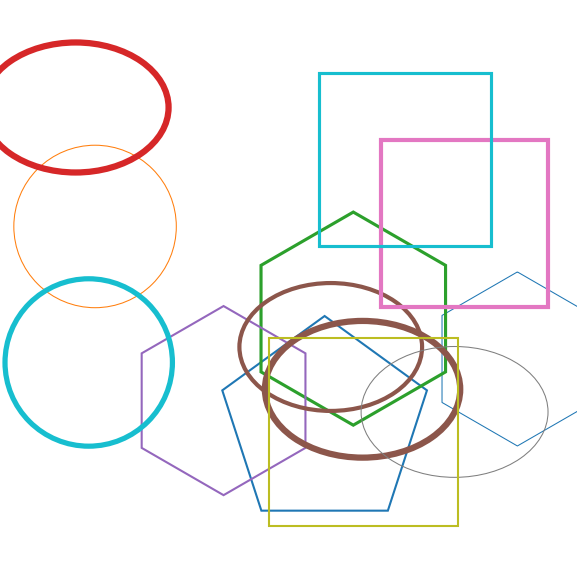[{"shape": "hexagon", "thickness": 0.5, "radius": 0.75, "center": [0.896, 0.378]}, {"shape": "pentagon", "thickness": 1, "radius": 0.93, "center": [0.562, 0.266]}, {"shape": "circle", "thickness": 0.5, "radius": 0.7, "center": [0.165, 0.607]}, {"shape": "hexagon", "thickness": 1.5, "radius": 0.92, "center": [0.612, 0.447]}, {"shape": "oval", "thickness": 3, "radius": 0.8, "center": [0.131, 0.813]}, {"shape": "hexagon", "thickness": 1, "radius": 0.82, "center": [0.387, 0.305]}, {"shape": "oval", "thickness": 2, "radius": 0.79, "center": [0.573, 0.398]}, {"shape": "oval", "thickness": 3, "radius": 0.85, "center": [0.628, 0.325]}, {"shape": "square", "thickness": 2, "radius": 0.72, "center": [0.804, 0.612]}, {"shape": "oval", "thickness": 0.5, "radius": 0.81, "center": [0.787, 0.286]}, {"shape": "square", "thickness": 1, "radius": 0.82, "center": [0.63, 0.251]}, {"shape": "square", "thickness": 1.5, "radius": 0.75, "center": [0.701, 0.723]}, {"shape": "circle", "thickness": 2.5, "radius": 0.72, "center": [0.154, 0.371]}]